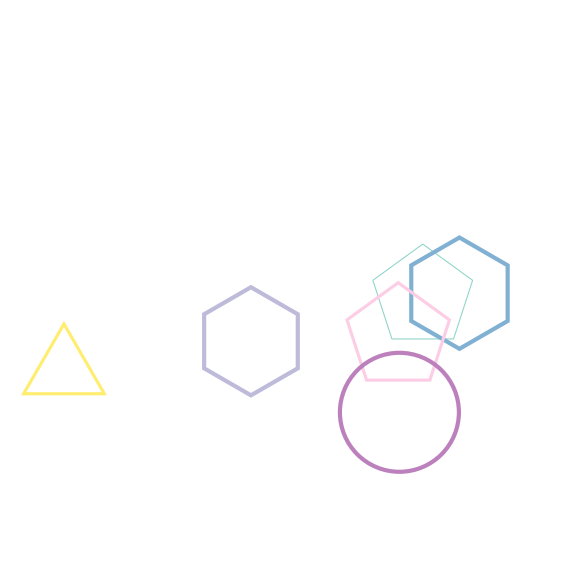[{"shape": "pentagon", "thickness": 0.5, "radius": 0.45, "center": [0.732, 0.486]}, {"shape": "hexagon", "thickness": 2, "radius": 0.47, "center": [0.435, 0.408]}, {"shape": "hexagon", "thickness": 2, "radius": 0.48, "center": [0.796, 0.491]}, {"shape": "pentagon", "thickness": 1.5, "radius": 0.47, "center": [0.69, 0.416]}, {"shape": "circle", "thickness": 2, "radius": 0.52, "center": [0.692, 0.285]}, {"shape": "triangle", "thickness": 1.5, "radius": 0.4, "center": [0.111, 0.358]}]